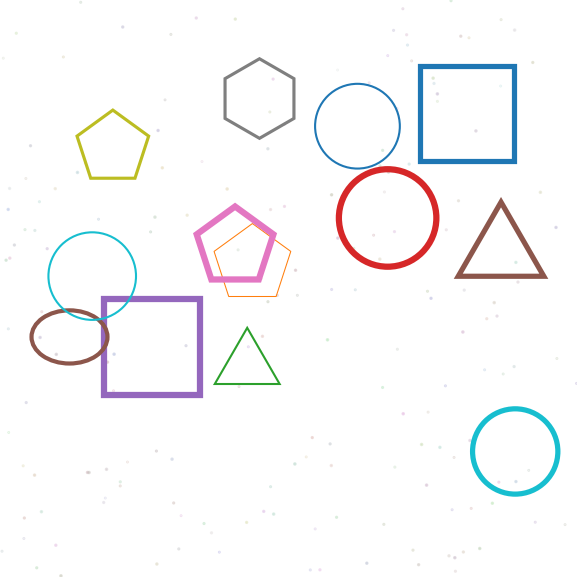[{"shape": "square", "thickness": 2.5, "radius": 0.41, "center": [0.809, 0.803]}, {"shape": "circle", "thickness": 1, "radius": 0.37, "center": [0.619, 0.781]}, {"shape": "pentagon", "thickness": 0.5, "radius": 0.35, "center": [0.437, 0.542]}, {"shape": "triangle", "thickness": 1, "radius": 0.32, "center": [0.428, 0.367]}, {"shape": "circle", "thickness": 3, "radius": 0.42, "center": [0.671, 0.622]}, {"shape": "square", "thickness": 3, "radius": 0.42, "center": [0.264, 0.398]}, {"shape": "triangle", "thickness": 2.5, "radius": 0.43, "center": [0.868, 0.564]}, {"shape": "oval", "thickness": 2, "radius": 0.33, "center": [0.12, 0.416]}, {"shape": "pentagon", "thickness": 3, "radius": 0.35, "center": [0.407, 0.572]}, {"shape": "hexagon", "thickness": 1.5, "radius": 0.34, "center": [0.449, 0.829]}, {"shape": "pentagon", "thickness": 1.5, "radius": 0.33, "center": [0.195, 0.743]}, {"shape": "circle", "thickness": 2.5, "radius": 0.37, "center": [0.892, 0.217]}, {"shape": "circle", "thickness": 1, "radius": 0.38, "center": [0.16, 0.521]}]